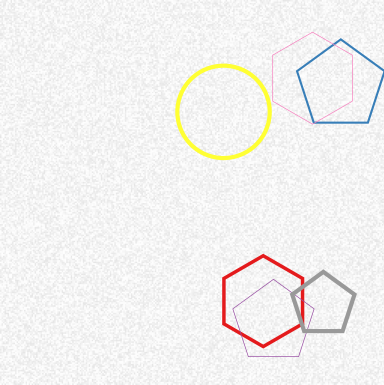[{"shape": "hexagon", "thickness": 2.5, "radius": 0.59, "center": [0.684, 0.218]}, {"shape": "pentagon", "thickness": 1.5, "radius": 0.6, "center": [0.885, 0.778]}, {"shape": "pentagon", "thickness": 0.5, "radius": 0.56, "center": [0.71, 0.163]}, {"shape": "circle", "thickness": 3, "radius": 0.6, "center": [0.581, 0.709]}, {"shape": "hexagon", "thickness": 0.5, "radius": 0.6, "center": [0.812, 0.797]}, {"shape": "pentagon", "thickness": 3, "radius": 0.42, "center": [0.84, 0.209]}]